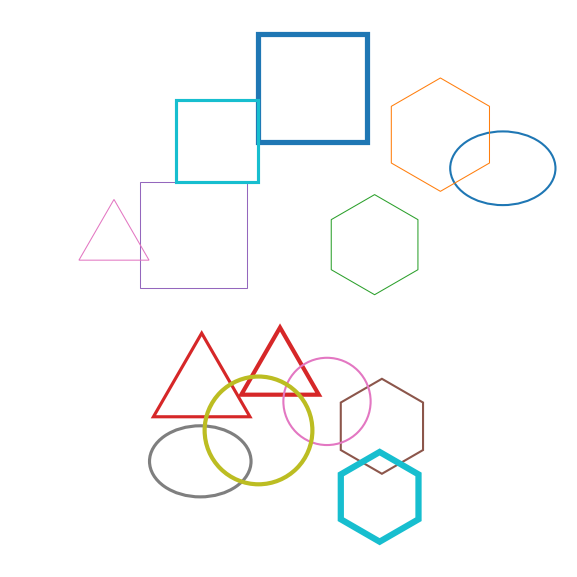[{"shape": "oval", "thickness": 1, "radius": 0.46, "center": [0.871, 0.708]}, {"shape": "square", "thickness": 2.5, "radius": 0.47, "center": [0.541, 0.847]}, {"shape": "hexagon", "thickness": 0.5, "radius": 0.49, "center": [0.763, 0.766]}, {"shape": "hexagon", "thickness": 0.5, "radius": 0.43, "center": [0.649, 0.575]}, {"shape": "triangle", "thickness": 2, "radius": 0.39, "center": [0.485, 0.354]}, {"shape": "triangle", "thickness": 1.5, "radius": 0.48, "center": [0.349, 0.326]}, {"shape": "square", "thickness": 0.5, "radius": 0.46, "center": [0.335, 0.592]}, {"shape": "hexagon", "thickness": 1, "radius": 0.41, "center": [0.661, 0.261]}, {"shape": "triangle", "thickness": 0.5, "radius": 0.35, "center": [0.197, 0.584]}, {"shape": "circle", "thickness": 1, "radius": 0.38, "center": [0.566, 0.304]}, {"shape": "oval", "thickness": 1.5, "radius": 0.44, "center": [0.347, 0.2]}, {"shape": "circle", "thickness": 2, "radius": 0.47, "center": [0.448, 0.254]}, {"shape": "square", "thickness": 1.5, "radius": 0.35, "center": [0.376, 0.754]}, {"shape": "hexagon", "thickness": 3, "radius": 0.39, "center": [0.657, 0.139]}]